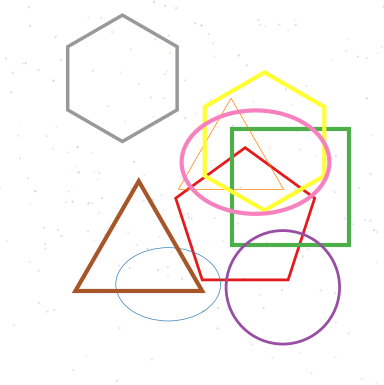[{"shape": "pentagon", "thickness": 2, "radius": 0.95, "center": [0.637, 0.427]}, {"shape": "oval", "thickness": 0.5, "radius": 0.68, "center": [0.437, 0.262]}, {"shape": "square", "thickness": 3, "radius": 0.75, "center": [0.755, 0.515]}, {"shape": "circle", "thickness": 2, "radius": 0.74, "center": [0.735, 0.254]}, {"shape": "triangle", "thickness": 0.5, "radius": 0.79, "center": [0.6, 0.587]}, {"shape": "hexagon", "thickness": 3, "radius": 0.9, "center": [0.687, 0.633]}, {"shape": "triangle", "thickness": 3, "radius": 0.95, "center": [0.36, 0.339]}, {"shape": "oval", "thickness": 3, "radius": 0.96, "center": [0.664, 0.579]}, {"shape": "hexagon", "thickness": 2.5, "radius": 0.82, "center": [0.318, 0.797]}]